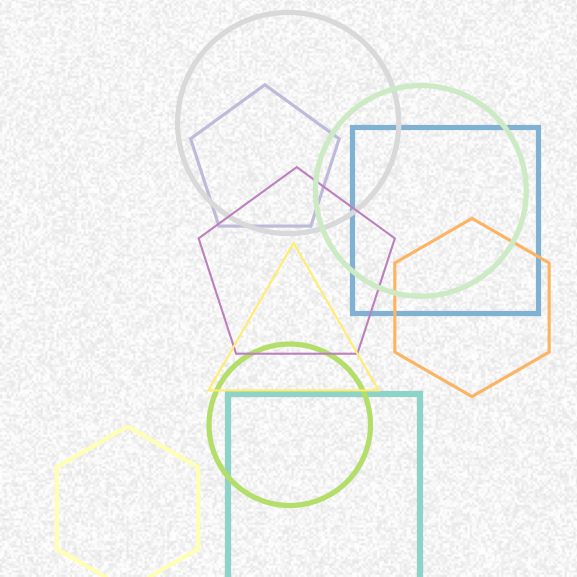[{"shape": "square", "thickness": 3, "radius": 0.83, "center": [0.561, 0.151]}, {"shape": "hexagon", "thickness": 2, "radius": 0.71, "center": [0.221, 0.119]}, {"shape": "pentagon", "thickness": 1.5, "radius": 0.68, "center": [0.459, 0.717]}, {"shape": "square", "thickness": 2.5, "radius": 0.81, "center": [0.77, 0.618]}, {"shape": "hexagon", "thickness": 1.5, "radius": 0.77, "center": [0.817, 0.467]}, {"shape": "circle", "thickness": 2.5, "radius": 0.7, "center": [0.502, 0.264]}, {"shape": "circle", "thickness": 2.5, "radius": 0.96, "center": [0.499, 0.786]}, {"shape": "pentagon", "thickness": 1, "radius": 0.89, "center": [0.514, 0.531]}, {"shape": "circle", "thickness": 2.5, "radius": 0.91, "center": [0.729, 0.669]}, {"shape": "triangle", "thickness": 1, "radius": 0.85, "center": [0.508, 0.408]}]